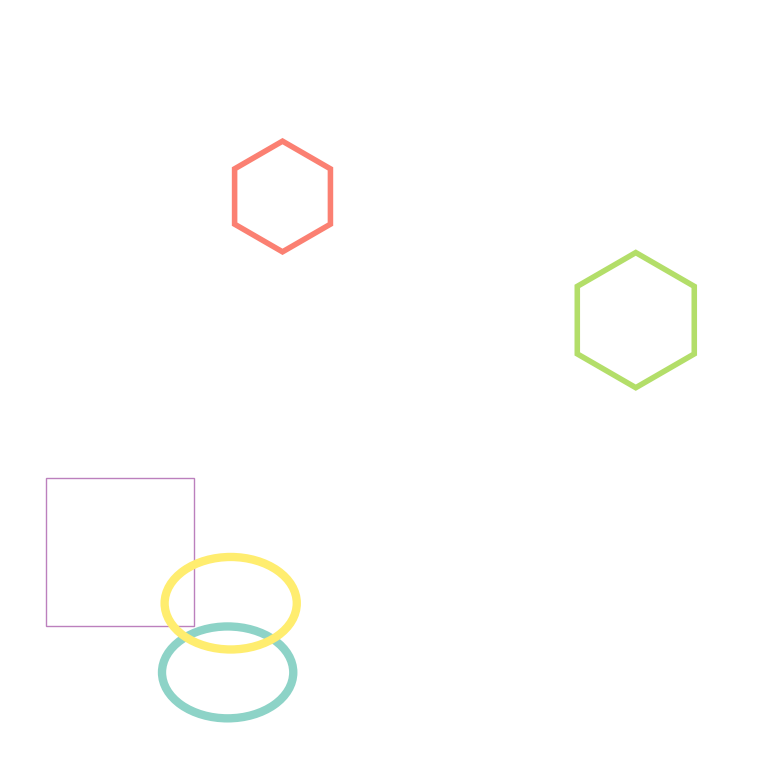[{"shape": "oval", "thickness": 3, "radius": 0.43, "center": [0.296, 0.127]}, {"shape": "hexagon", "thickness": 2, "radius": 0.36, "center": [0.367, 0.745]}, {"shape": "hexagon", "thickness": 2, "radius": 0.44, "center": [0.826, 0.584]}, {"shape": "square", "thickness": 0.5, "radius": 0.48, "center": [0.156, 0.284]}, {"shape": "oval", "thickness": 3, "radius": 0.43, "center": [0.3, 0.217]}]